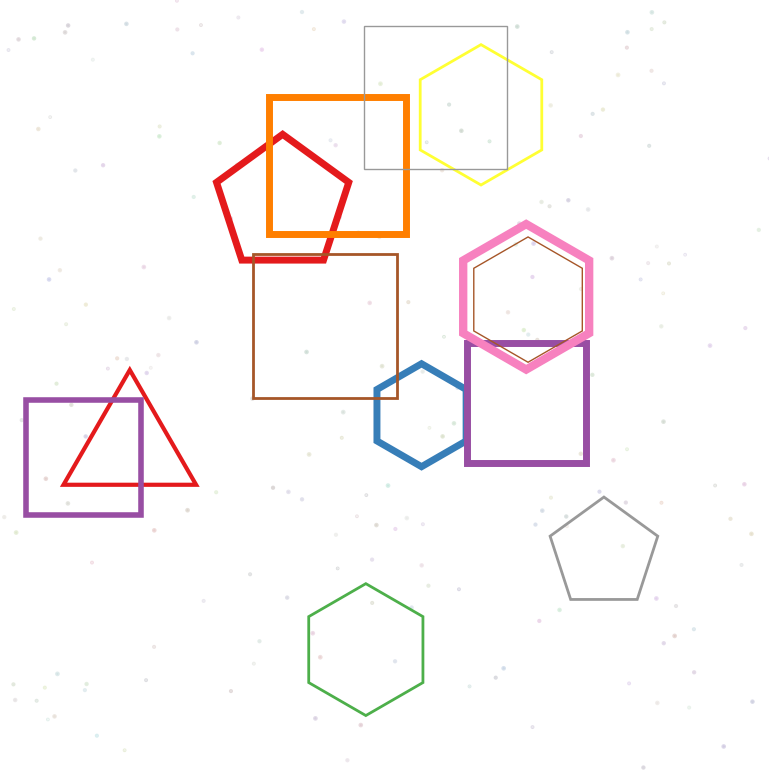[{"shape": "triangle", "thickness": 1.5, "radius": 0.5, "center": [0.169, 0.42]}, {"shape": "pentagon", "thickness": 2.5, "radius": 0.45, "center": [0.367, 0.735]}, {"shape": "hexagon", "thickness": 2.5, "radius": 0.33, "center": [0.547, 0.461]}, {"shape": "hexagon", "thickness": 1, "radius": 0.43, "center": [0.475, 0.156]}, {"shape": "square", "thickness": 2.5, "radius": 0.39, "center": [0.684, 0.477]}, {"shape": "square", "thickness": 2, "radius": 0.37, "center": [0.108, 0.406]}, {"shape": "square", "thickness": 2.5, "radius": 0.44, "center": [0.439, 0.786]}, {"shape": "hexagon", "thickness": 1, "radius": 0.46, "center": [0.625, 0.851]}, {"shape": "square", "thickness": 1, "radius": 0.47, "center": [0.423, 0.577]}, {"shape": "hexagon", "thickness": 0.5, "radius": 0.41, "center": [0.686, 0.611]}, {"shape": "hexagon", "thickness": 3, "radius": 0.47, "center": [0.683, 0.615]}, {"shape": "square", "thickness": 0.5, "radius": 0.46, "center": [0.565, 0.874]}, {"shape": "pentagon", "thickness": 1, "radius": 0.37, "center": [0.784, 0.281]}]